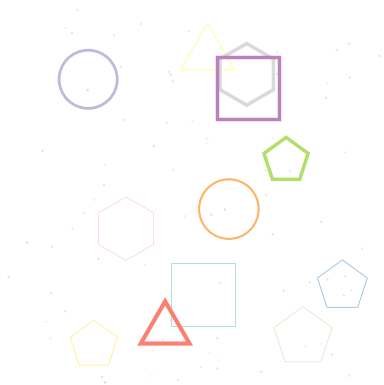[{"shape": "square", "thickness": 0.5, "radius": 0.41, "center": [0.527, 0.235]}, {"shape": "triangle", "thickness": 1, "radius": 0.41, "center": [0.539, 0.858]}, {"shape": "circle", "thickness": 2, "radius": 0.38, "center": [0.229, 0.794]}, {"shape": "triangle", "thickness": 3, "radius": 0.37, "center": [0.429, 0.144]}, {"shape": "pentagon", "thickness": 0.5, "radius": 0.34, "center": [0.889, 0.257]}, {"shape": "circle", "thickness": 1.5, "radius": 0.39, "center": [0.594, 0.457]}, {"shape": "pentagon", "thickness": 2.5, "radius": 0.3, "center": [0.743, 0.583]}, {"shape": "hexagon", "thickness": 0.5, "radius": 0.41, "center": [0.327, 0.406]}, {"shape": "hexagon", "thickness": 2.5, "radius": 0.4, "center": [0.641, 0.807]}, {"shape": "square", "thickness": 2.5, "radius": 0.4, "center": [0.644, 0.772]}, {"shape": "pentagon", "thickness": 0.5, "radius": 0.4, "center": [0.787, 0.124]}, {"shape": "pentagon", "thickness": 0.5, "radius": 0.32, "center": [0.244, 0.104]}]